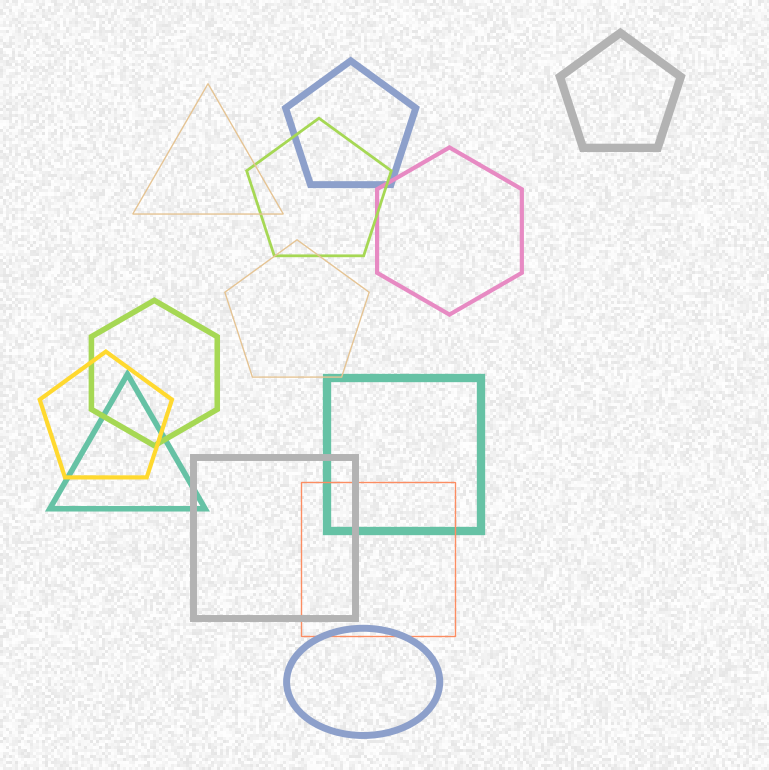[{"shape": "triangle", "thickness": 2, "radius": 0.58, "center": [0.166, 0.398]}, {"shape": "square", "thickness": 3, "radius": 0.5, "center": [0.524, 0.41]}, {"shape": "square", "thickness": 0.5, "radius": 0.5, "center": [0.491, 0.274]}, {"shape": "pentagon", "thickness": 2.5, "radius": 0.44, "center": [0.455, 0.832]}, {"shape": "oval", "thickness": 2.5, "radius": 0.5, "center": [0.472, 0.114]}, {"shape": "hexagon", "thickness": 1.5, "radius": 0.54, "center": [0.584, 0.7]}, {"shape": "pentagon", "thickness": 1, "radius": 0.49, "center": [0.414, 0.748]}, {"shape": "hexagon", "thickness": 2, "radius": 0.47, "center": [0.2, 0.516]}, {"shape": "pentagon", "thickness": 1.5, "radius": 0.45, "center": [0.137, 0.453]}, {"shape": "pentagon", "thickness": 0.5, "radius": 0.49, "center": [0.386, 0.59]}, {"shape": "triangle", "thickness": 0.5, "radius": 0.56, "center": [0.27, 0.778]}, {"shape": "pentagon", "thickness": 3, "radius": 0.41, "center": [0.806, 0.875]}, {"shape": "square", "thickness": 2.5, "radius": 0.53, "center": [0.356, 0.302]}]